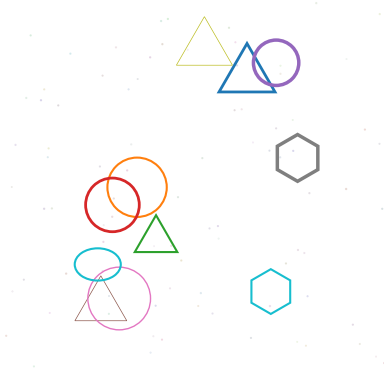[{"shape": "triangle", "thickness": 2, "radius": 0.42, "center": [0.642, 0.803]}, {"shape": "circle", "thickness": 1.5, "radius": 0.39, "center": [0.356, 0.514]}, {"shape": "triangle", "thickness": 1.5, "radius": 0.32, "center": [0.405, 0.377]}, {"shape": "circle", "thickness": 2, "radius": 0.35, "center": [0.292, 0.468]}, {"shape": "circle", "thickness": 2.5, "radius": 0.29, "center": [0.717, 0.837]}, {"shape": "triangle", "thickness": 0.5, "radius": 0.39, "center": [0.262, 0.206]}, {"shape": "circle", "thickness": 1, "radius": 0.41, "center": [0.31, 0.225]}, {"shape": "hexagon", "thickness": 2.5, "radius": 0.3, "center": [0.773, 0.59]}, {"shape": "triangle", "thickness": 0.5, "radius": 0.42, "center": [0.531, 0.873]}, {"shape": "oval", "thickness": 1.5, "radius": 0.3, "center": [0.254, 0.313]}, {"shape": "hexagon", "thickness": 1.5, "radius": 0.29, "center": [0.703, 0.243]}]